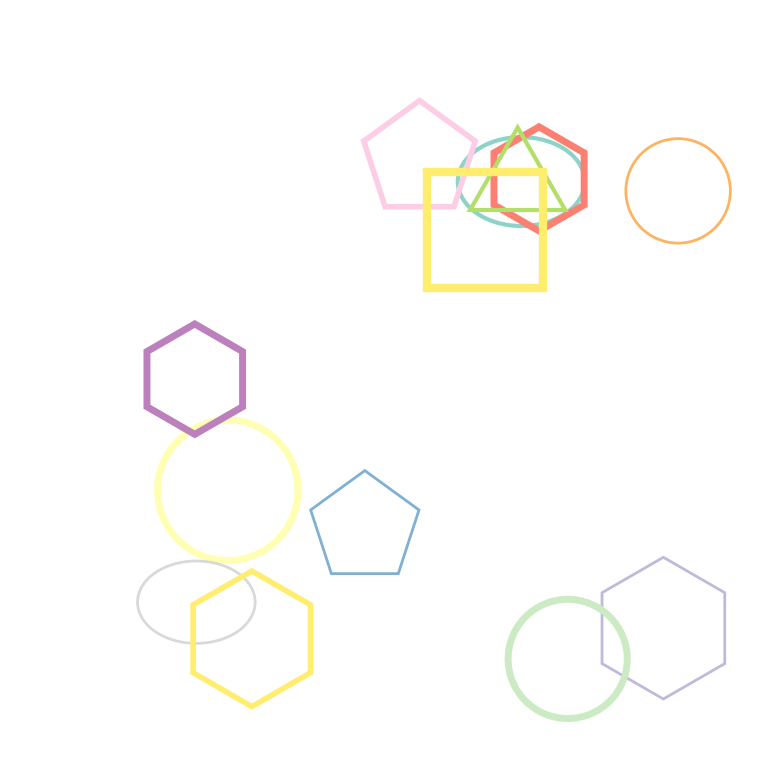[{"shape": "oval", "thickness": 1.5, "radius": 0.41, "center": [0.677, 0.764]}, {"shape": "circle", "thickness": 2.5, "radius": 0.46, "center": [0.296, 0.363]}, {"shape": "hexagon", "thickness": 1, "radius": 0.46, "center": [0.862, 0.184]}, {"shape": "hexagon", "thickness": 2.5, "radius": 0.34, "center": [0.7, 0.768]}, {"shape": "pentagon", "thickness": 1, "radius": 0.37, "center": [0.474, 0.315]}, {"shape": "circle", "thickness": 1, "radius": 0.34, "center": [0.881, 0.752]}, {"shape": "triangle", "thickness": 1.5, "radius": 0.36, "center": [0.672, 0.763]}, {"shape": "pentagon", "thickness": 2, "radius": 0.38, "center": [0.545, 0.793]}, {"shape": "oval", "thickness": 1, "radius": 0.38, "center": [0.255, 0.218]}, {"shape": "hexagon", "thickness": 2.5, "radius": 0.36, "center": [0.253, 0.508]}, {"shape": "circle", "thickness": 2.5, "radius": 0.39, "center": [0.737, 0.144]}, {"shape": "square", "thickness": 3, "radius": 0.38, "center": [0.63, 0.701]}, {"shape": "hexagon", "thickness": 2, "radius": 0.44, "center": [0.327, 0.17]}]